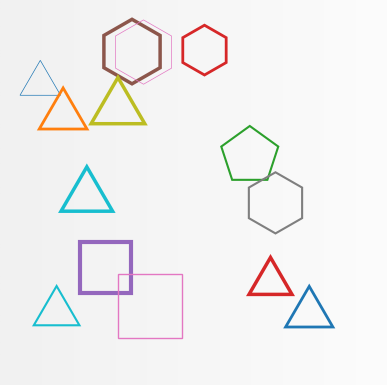[{"shape": "triangle", "thickness": 2, "radius": 0.35, "center": [0.798, 0.186]}, {"shape": "triangle", "thickness": 0.5, "radius": 0.3, "center": [0.104, 0.783]}, {"shape": "triangle", "thickness": 2, "radius": 0.36, "center": [0.163, 0.7]}, {"shape": "pentagon", "thickness": 1.5, "radius": 0.39, "center": [0.645, 0.595]}, {"shape": "hexagon", "thickness": 2, "radius": 0.32, "center": [0.528, 0.87]}, {"shape": "triangle", "thickness": 2.5, "radius": 0.32, "center": [0.698, 0.267]}, {"shape": "square", "thickness": 3, "radius": 0.33, "center": [0.272, 0.304]}, {"shape": "hexagon", "thickness": 2.5, "radius": 0.42, "center": [0.341, 0.866]}, {"shape": "hexagon", "thickness": 0.5, "radius": 0.42, "center": [0.37, 0.865]}, {"shape": "square", "thickness": 1, "radius": 0.41, "center": [0.387, 0.205]}, {"shape": "hexagon", "thickness": 1.5, "radius": 0.4, "center": [0.711, 0.473]}, {"shape": "triangle", "thickness": 2.5, "radius": 0.4, "center": [0.304, 0.719]}, {"shape": "triangle", "thickness": 2.5, "radius": 0.38, "center": [0.224, 0.49]}, {"shape": "triangle", "thickness": 1.5, "radius": 0.34, "center": [0.146, 0.189]}]